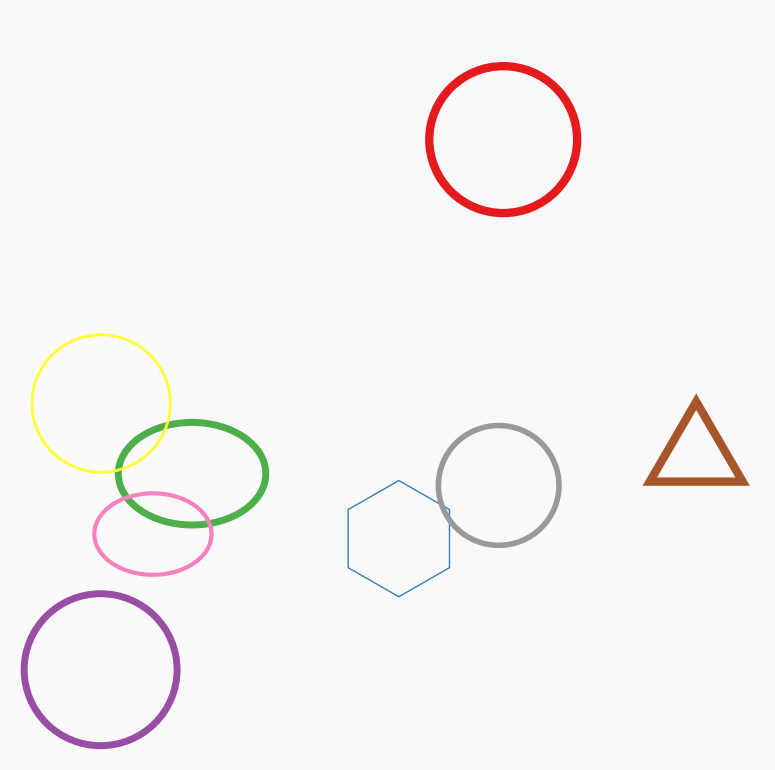[{"shape": "circle", "thickness": 3, "radius": 0.48, "center": [0.649, 0.819]}, {"shape": "hexagon", "thickness": 0.5, "radius": 0.38, "center": [0.515, 0.3]}, {"shape": "oval", "thickness": 2.5, "radius": 0.48, "center": [0.248, 0.385]}, {"shape": "circle", "thickness": 2.5, "radius": 0.49, "center": [0.13, 0.13]}, {"shape": "circle", "thickness": 1, "radius": 0.45, "center": [0.13, 0.476]}, {"shape": "triangle", "thickness": 3, "radius": 0.35, "center": [0.898, 0.409]}, {"shape": "oval", "thickness": 1.5, "radius": 0.38, "center": [0.197, 0.306]}, {"shape": "circle", "thickness": 2, "radius": 0.39, "center": [0.643, 0.37]}]